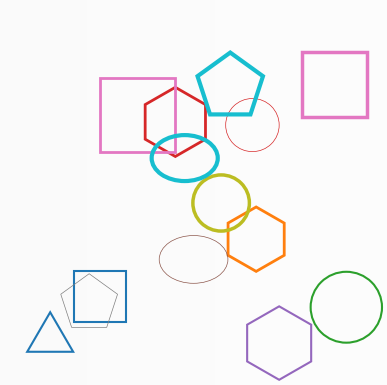[{"shape": "square", "thickness": 1.5, "radius": 0.33, "center": [0.258, 0.231]}, {"shape": "triangle", "thickness": 1.5, "radius": 0.34, "center": [0.13, 0.121]}, {"shape": "hexagon", "thickness": 2, "radius": 0.42, "center": [0.661, 0.379]}, {"shape": "circle", "thickness": 1.5, "radius": 0.46, "center": [0.894, 0.202]}, {"shape": "hexagon", "thickness": 2, "radius": 0.45, "center": [0.452, 0.683]}, {"shape": "circle", "thickness": 0.5, "radius": 0.35, "center": [0.651, 0.675]}, {"shape": "hexagon", "thickness": 1.5, "radius": 0.48, "center": [0.72, 0.109]}, {"shape": "oval", "thickness": 0.5, "radius": 0.44, "center": [0.5, 0.326]}, {"shape": "square", "thickness": 2, "radius": 0.48, "center": [0.354, 0.701]}, {"shape": "square", "thickness": 2.5, "radius": 0.42, "center": [0.864, 0.781]}, {"shape": "pentagon", "thickness": 0.5, "radius": 0.39, "center": [0.23, 0.212]}, {"shape": "circle", "thickness": 2.5, "radius": 0.36, "center": [0.571, 0.473]}, {"shape": "pentagon", "thickness": 3, "radius": 0.44, "center": [0.594, 0.775]}, {"shape": "oval", "thickness": 3, "radius": 0.43, "center": [0.477, 0.589]}]